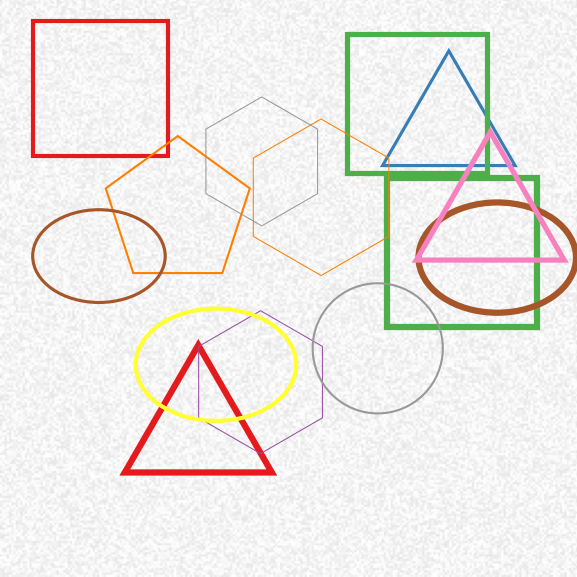[{"shape": "triangle", "thickness": 3, "radius": 0.73, "center": [0.343, 0.254]}, {"shape": "square", "thickness": 2, "radius": 0.58, "center": [0.173, 0.846]}, {"shape": "triangle", "thickness": 1.5, "radius": 0.66, "center": [0.777, 0.779]}, {"shape": "square", "thickness": 2.5, "radius": 0.61, "center": [0.722, 0.82]}, {"shape": "square", "thickness": 3, "radius": 0.65, "center": [0.8, 0.562]}, {"shape": "hexagon", "thickness": 0.5, "radius": 0.62, "center": [0.451, 0.337]}, {"shape": "hexagon", "thickness": 0.5, "radius": 0.68, "center": [0.556, 0.658]}, {"shape": "pentagon", "thickness": 1, "radius": 0.66, "center": [0.308, 0.632]}, {"shape": "oval", "thickness": 2, "radius": 0.69, "center": [0.374, 0.367]}, {"shape": "oval", "thickness": 1.5, "radius": 0.57, "center": [0.171, 0.556]}, {"shape": "oval", "thickness": 3, "radius": 0.68, "center": [0.861, 0.553]}, {"shape": "triangle", "thickness": 2.5, "radius": 0.74, "center": [0.849, 0.623]}, {"shape": "hexagon", "thickness": 0.5, "radius": 0.56, "center": [0.453, 0.72]}, {"shape": "circle", "thickness": 1, "radius": 0.56, "center": [0.654, 0.396]}]